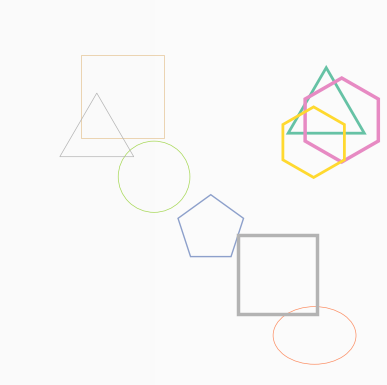[{"shape": "triangle", "thickness": 2, "radius": 0.57, "center": [0.842, 0.711]}, {"shape": "oval", "thickness": 0.5, "radius": 0.53, "center": [0.812, 0.129]}, {"shape": "pentagon", "thickness": 1, "radius": 0.44, "center": [0.544, 0.405]}, {"shape": "hexagon", "thickness": 2.5, "radius": 0.55, "center": [0.882, 0.688]}, {"shape": "circle", "thickness": 0.5, "radius": 0.46, "center": [0.398, 0.541]}, {"shape": "hexagon", "thickness": 2, "radius": 0.46, "center": [0.809, 0.631]}, {"shape": "square", "thickness": 0.5, "radius": 0.54, "center": [0.316, 0.749]}, {"shape": "square", "thickness": 2.5, "radius": 0.51, "center": [0.717, 0.287]}, {"shape": "triangle", "thickness": 0.5, "radius": 0.55, "center": [0.25, 0.648]}]